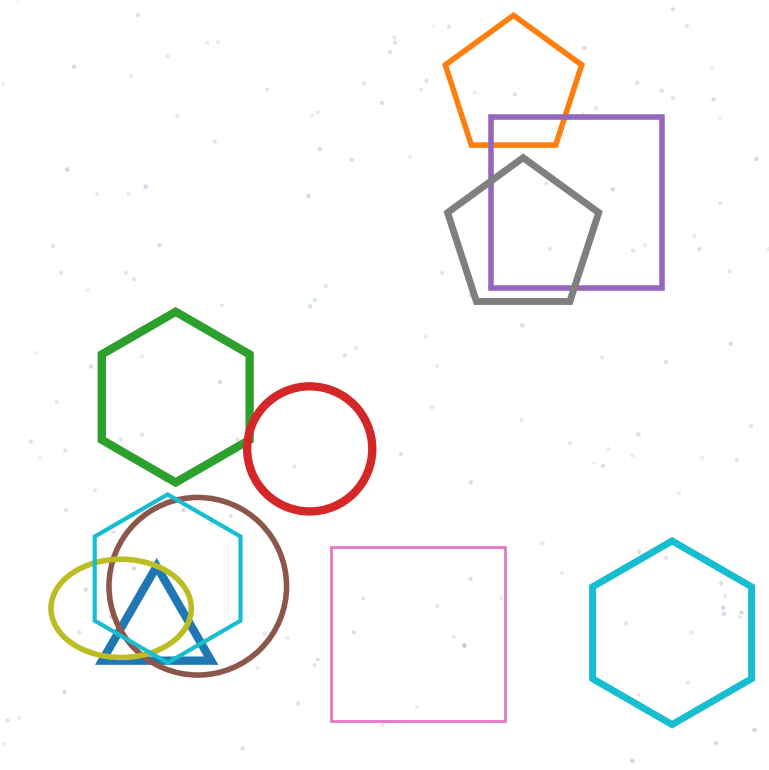[{"shape": "triangle", "thickness": 3, "radius": 0.41, "center": [0.203, 0.183]}, {"shape": "pentagon", "thickness": 2, "radius": 0.47, "center": [0.667, 0.887]}, {"shape": "hexagon", "thickness": 3, "radius": 0.55, "center": [0.228, 0.484]}, {"shape": "circle", "thickness": 3, "radius": 0.41, "center": [0.402, 0.417]}, {"shape": "square", "thickness": 2, "radius": 0.56, "center": [0.749, 0.736]}, {"shape": "circle", "thickness": 2, "radius": 0.58, "center": [0.257, 0.239]}, {"shape": "square", "thickness": 1, "radius": 0.56, "center": [0.543, 0.176]}, {"shape": "pentagon", "thickness": 2.5, "radius": 0.52, "center": [0.679, 0.692]}, {"shape": "oval", "thickness": 2, "radius": 0.46, "center": [0.157, 0.21]}, {"shape": "hexagon", "thickness": 2.5, "radius": 0.6, "center": [0.873, 0.178]}, {"shape": "hexagon", "thickness": 1.5, "radius": 0.55, "center": [0.218, 0.249]}]